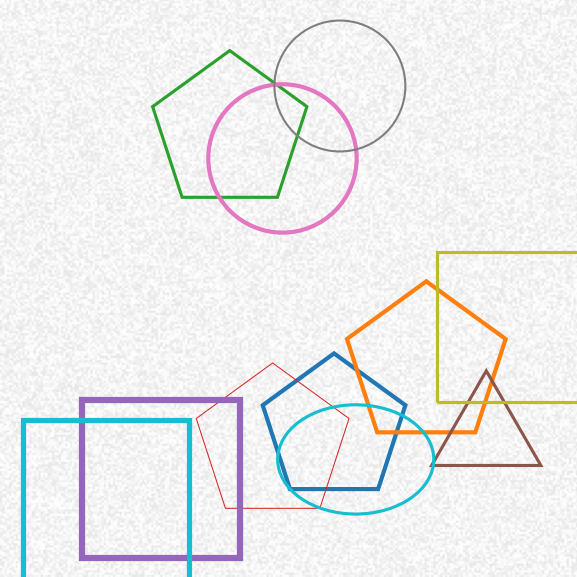[{"shape": "pentagon", "thickness": 2, "radius": 0.65, "center": [0.578, 0.257]}, {"shape": "pentagon", "thickness": 2, "radius": 0.72, "center": [0.738, 0.367]}, {"shape": "pentagon", "thickness": 1.5, "radius": 0.7, "center": [0.398, 0.771]}, {"shape": "pentagon", "thickness": 0.5, "radius": 0.7, "center": [0.472, 0.231]}, {"shape": "square", "thickness": 3, "radius": 0.68, "center": [0.279, 0.17]}, {"shape": "triangle", "thickness": 1.5, "radius": 0.55, "center": [0.842, 0.248]}, {"shape": "circle", "thickness": 2, "radius": 0.64, "center": [0.489, 0.725]}, {"shape": "circle", "thickness": 1, "radius": 0.57, "center": [0.589, 0.85]}, {"shape": "square", "thickness": 1.5, "radius": 0.65, "center": [0.886, 0.433]}, {"shape": "square", "thickness": 2.5, "radius": 0.72, "center": [0.184, 0.128]}, {"shape": "oval", "thickness": 1.5, "radius": 0.68, "center": [0.616, 0.204]}]